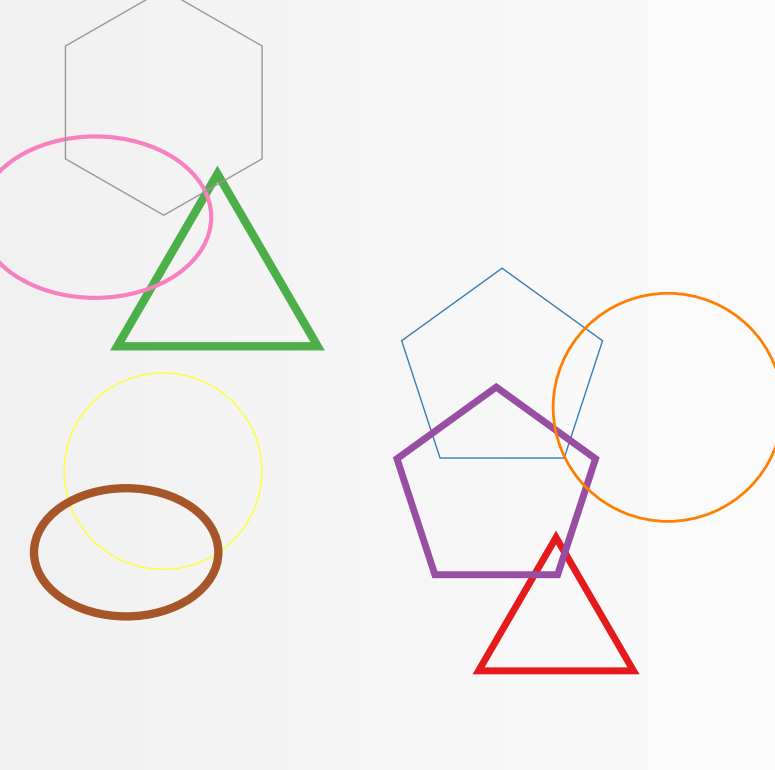[{"shape": "triangle", "thickness": 2.5, "radius": 0.58, "center": [0.717, 0.187]}, {"shape": "pentagon", "thickness": 0.5, "radius": 0.68, "center": [0.648, 0.515]}, {"shape": "triangle", "thickness": 3, "radius": 0.75, "center": [0.281, 0.625]}, {"shape": "pentagon", "thickness": 2.5, "radius": 0.67, "center": [0.64, 0.363]}, {"shape": "circle", "thickness": 1, "radius": 0.74, "center": [0.862, 0.471]}, {"shape": "circle", "thickness": 0.5, "radius": 0.64, "center": [0.21, 0.388]}, {"shape": "oval", "thickness": 3, "radius": 0.59, "center": [0.163, 0.283]}, {"shape": "oval", "thickness": 1.5, "radius": 0.75, "center": [0.123, 0.718]}, {"shape": "hexagon", "thickness": 0.5, "radius": 0.73, "center": [0.211, 0.867]}]